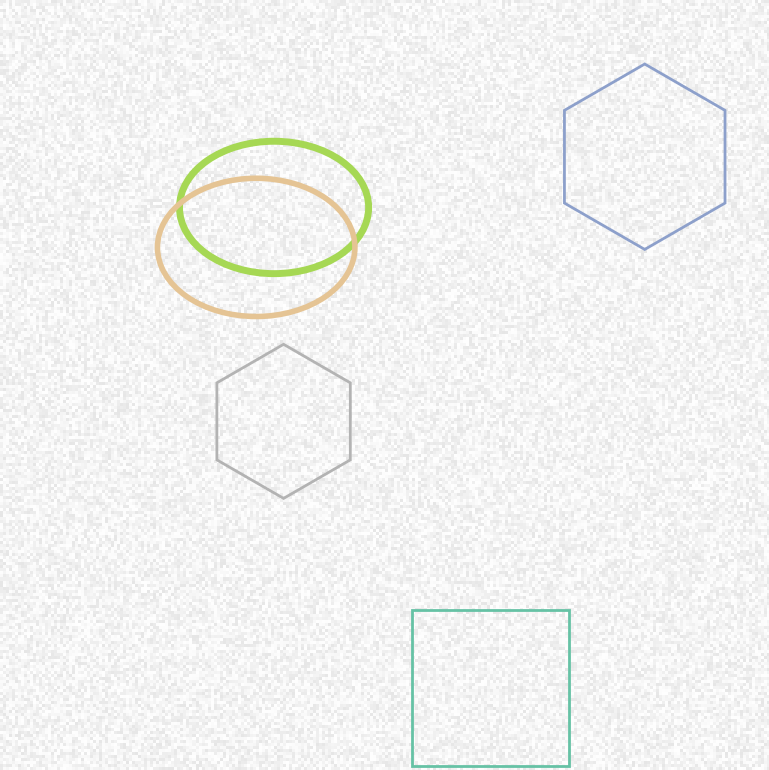[{"shape": "square", "thickness": 1, "radius": 0.51, "center": [0.637, 0.106]}, {"shape": "hexagon", "thickness": 1, "radius": 0.6, "center": [0.837, 0.796]}, {"shape": "oval", "thickness": 2.5, "radius": 0.61, "center": [0.356, 0.731]}, {"shape": "oval", "thickness": 2, "radius": 0.64, "center": [0.333, 0.679]}, {"shape": "hexagon", "thickness": 1, "radius": 0.5, "center": [0.368, 0.453]}]